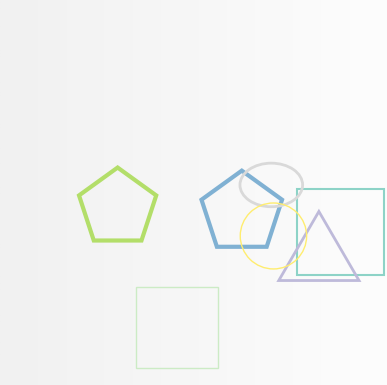[{"shape": "square", "thickness": 1.5, "radius": 0.56, "center": [0.879, 0.397]}, {"shape": "triangle", "thickness": 2, "radius": 0.6, "center": [0.823, 0.331]}, {"shape": "pentagon", "thickness": 3, "radius": 0.55, "center": [0.624, 0.447]}, {"shape": "pentagon", "thickness": 3, "radius": 0.52, "center": [0.304, 0.46]}, {"shape": "oval", "thickness": 2, "radius": 0.4, "center": [0.7, 0.52]}, {"shape": "square", "thickness": 1, "radius": 0.53, "center": [0.457, 0.149]}, {"shape": "circle", "thickness": 1, "radius": 0.43, "center": [0.706, 0.387]}]